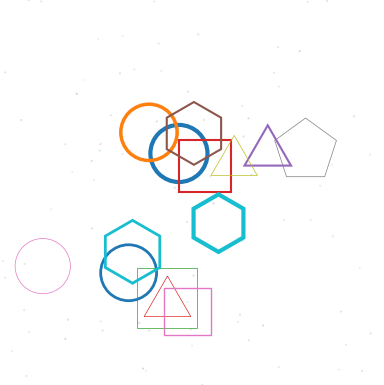[{"shape": "circle", "thickness": 2, "radius": 0.36, "center": [0.334, 0.292]}, {"shape": "circle", "thickness": 3, "radius": 0.37, "center": [0.465, 0.601]}, {"shape": "circle", "thickness": 2.5, "radius": 0.37, "center": [0.387, 0.656]}, {"shape": "square", "thickness": 0.5, "radius": 0.39, "center": [0.434, 0.225]}, {"shape": "square", "thickness": 1.5, "radius": 0.34, "center": [0.533, 0.568]}, {"shape": "triangle", "thickness": 0.5, "radius": 0.35, "center": [0.435, 0.213]}, {"shape": "triangle", "thickness": 1.5, "radius": 0.35, "center": [0.695, 0.605]}, {"shape": "hexagon", "thickness": 1.5, "radius": 0.41, "center": [0.504, 0.654]}, {"shape": "square", "thickness": 1, "radius": 0.3, "center": [0.487, 0.191]}, {"shape": "circle", "thickness": 0.5, "radius": 0.36, "center": [0.111, 0.309]}, {"shape": "pentagon", "thickness": 0.5, "radius": 0.42, "center": [0.794, 0.609]}, {"shape": "triangle", "thickness": 0.5, "radius": 0.35, "center": [0.608, 0.579]}, {"shape": "hexagon", "thickness": 3, "radius": 0.37, "center": [0.568, 0.42]}, {"shape": "hexagon", "thickness": 2, "radius": 0.41, "center": [0.344, 0.346]}]